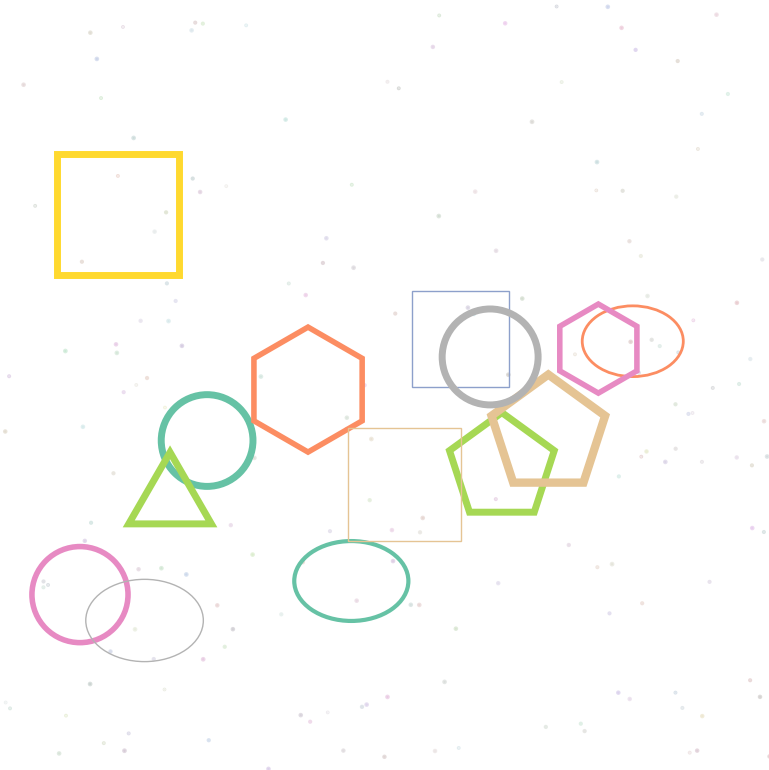[{"shape": "oval", "thickness": 1.5, "radius": 0.37, "center": [0.456, 0.245]}, {"shape": "circle", "thickness": 2.5, "radius": 0.3, "center": [0.269, 0.428]}, {"shape": "hexagon", "thickness": 2, "radius": 0.41, "center": [0.4, 0.494]}, {"shape": "oval", "thickness": 1, "radius": 0.33, "center": [0.822, 0.557]}, {"shape": "square", "thickness": 0.5, "radius": 0.31, "center": [0.598, 0.56]}, {"shape": "hexagon", "thickness": 2, "radius": 0.29, "center": [0.777, 0.547]}, {"shape": "circle", "thickness": 2, "radius": 0.31, "center": [0.104, 0.228]}, {"shape": "triangle", "thickness": 2.5, "radius": 0.31, "center": [0.221, 0.351]}, {"shape": "pentagon", "thickness": 2.5, "radius": 0.36, "center": [0.652, 0.393]}, {"shape": "square", "thickness": 2.5, "radius": 0.39, "center": [0.153, 0.721]}, {"shape": "pentagon", "thickness": 3, "radius": 0.39, "center": [0.712, 0.436]}, {"shape": "square", "thickness": 0.5, "radius": 0.37, "center": [0.526, 0.371]}, {"shape": "circle", "thickness": 2.5, "radius": 0.31, "center": [0.637, 0.536]}, {"shape": "oval", "thickness": 0.5, "radius": 0.38, "center": [0.188, 0.194]}]